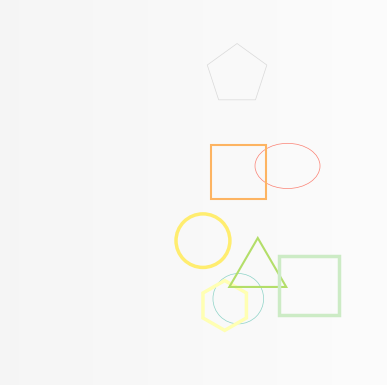[{"shape": "circle", "thickness": 0.5, "radius": 0.33, "center": [0.615, 0.224]}, {"shape": "hexagon", "thickness": 2.5, "radius": 0.32, "center": [0.58, 0.207]}, {"shape": "oval", "thickness": 0.5, "radius": 0.42, "center": [0.742, 0.569]}, {"shape": "square", "thickness": 1.5, "radius": 0.36, "center": [0.615, 0.553]}, {"shape": "triangle", "thickness": 1.5, "radius": 0.42, "center": [0.665, 0.297]}, {"shape": "pentagon", "thickness": 0.5, "radius": 0.4, "center": [0.612, 0.806]}, {"shape": "square", "thickness": 2.5, "radius": 0.39, "center": [0.797, 0.258]}, {"shape": "circle", "thickness": 2.5, "radius": 0.35, "center": [0.524, 0.375]}]